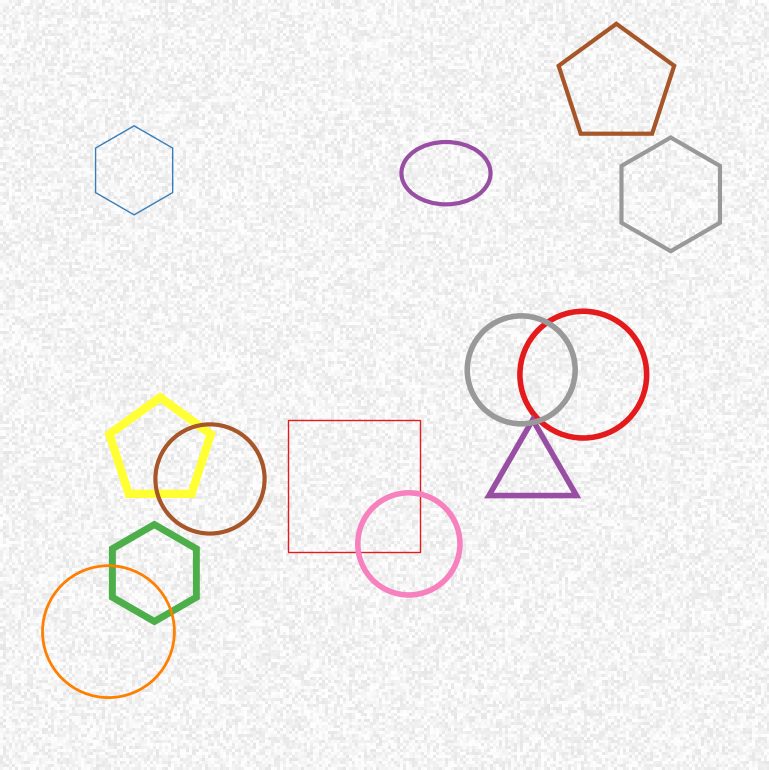[{"shape": "square", "thickness": 0.5, "radius": 0.43, "center": [0.46, 0.369]}, {"shape": "circle", "thickness": 2, "radius": 0.41, "center": [0.758, 0.513]}, {"shape": "hexagon", "thickness": 0.5, "radius": 0.29, "center": [0.174, 0.779]}, {"shape": "hexagon", "thickness": 2.5, "radius": 0.31, "center": [0.2, 0.256]}, {"shape": "triangle", "thickness": 2, "radius": 0.33, "center": [0.692, 0.389]}, {"shape": "oval", "thickness": 1.5, "radius": 0.29, "center": [0.579, 0.775]}, {"shape": "circle", "thickness": 1, "radius": 0.43, "center": [0.141, 0.18]}, {"shape": "pentagon", "thickness": 3, "radius": 0.35, "center": [0.208, 0.415]}, {"shape": "pentagon", "thickness": 1.5, "radius": 0.39, "center": [0.801, 0.89]}, {"shape": "circle", "thickness": 1.5, "radius": 0.35, "center": [0.273, 0.378]}, {"shape": "circle", "thickness": 2, "radius": 0.33, "center": [0.531, 0.294]}, {"shape": "hexagon", "thickness": 1.5, "radius": 0.37, "center": [0.871, 0.748]}, {"shape": "circle", "thickness": 2, "radius": 0.35, "center": [0.677, 0.52]}]